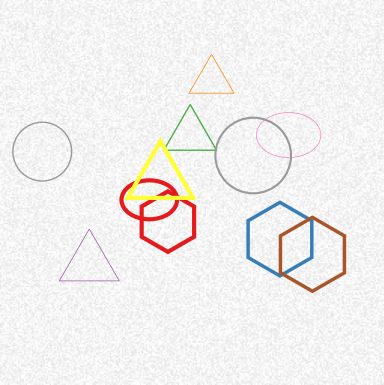[{"shape": "hexagon", "thickness": 3, "radius": 0.39, "center": [0.436, 0.424]}, {"shape": "oval", "thickness": 3, "radius": 0.36, "center": [0.388, 0.481]}, {"shape": "hexagon", "thickness": 2.5, "radius": 0.48, "center": [0.727, 0.379]}, {"shape": "triangle", "thickness": 1, "radius": 0.4, "center": [0.494, 0.649]}, {"shape": "triangle", "thickness": 0.5, "radius": 0.45, "center": [0.232, 0.315]}, {"shape": "triangle", "thickness": 0.5, "radius": 0.34, "center": [0.549, 0.792]}, {"shape": "triangle", "thickness": 3, "radius": 0.49, "center": [0.416, 0.535]}, {"shape": "hexagon", "thickness": 2.5, "radius": 0.48, "center": [0.812, 0.339]}, {"shape": "oval", "thickness": 0.5, "radius": 0.42, "center": [0.75, 0.649]}, {"shape": "circle", "thickness": 1, "radius": 0.38, "center": [0.11, 0.606]}, {"shape": "circle", "thickness": 1.5, "radius": 0.49, "center": [0.658, 0.596]}]